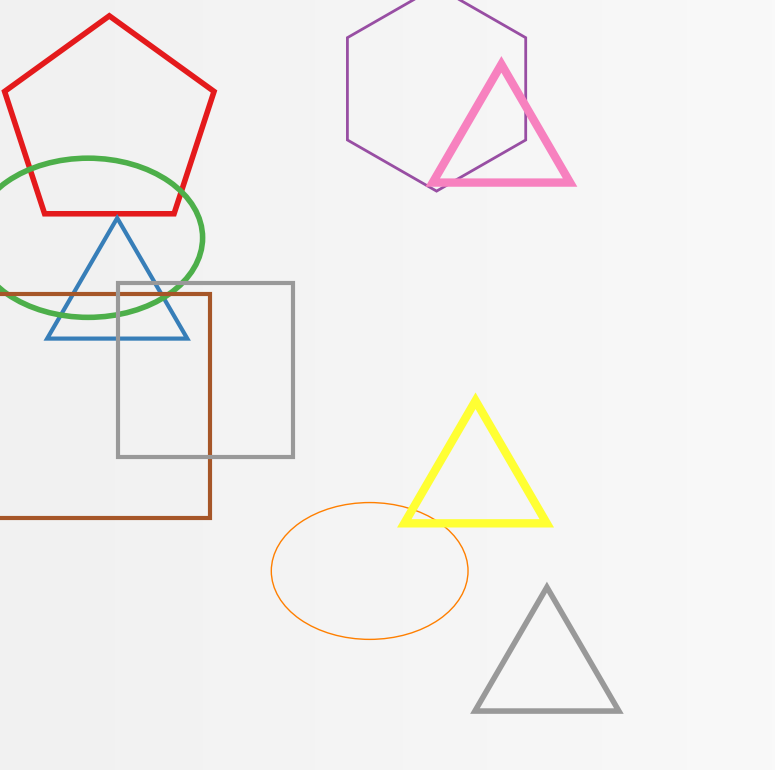[{"shape": "pentagon", "thickness": 2, "radius": 0.71, "center": [0.141, 0.837]}, {"shape": "triangle", "thickness": 1.5, "radius": 0.52, "center": [0.151, 0.612]}, {"shape": "oval", "thickness": 2, "radius": 0.74, "center": [0.114, 0.691]}, {"shape": "hexagon", "thickness": 1, "radius": 0.66, "center": [0.563, 0.885]}, {"shape": "oval", "thickness": 0.5, "radius": 0.63, "center": [0.477, 0.258]}, {"shape": "triangle", "thickness": 3, "radius": 0.53, "center": [0.614, 0.373]}, {"shape": "square", "thickness": 1.5, "radius": 0.73, "center": [0.126, 0.473]}, {"shape": "triangle", "thickness": 3, "radius": 0.51, "center": [0.647, 0.814]}, {"shape": "square", "thickness": 1.5, "radius": 0.57, "center": [0.265, 0.52]}, {"shape": "triangle", "thickness": 2, "radius": 0.54, "center": [0.706, 0.13]}]